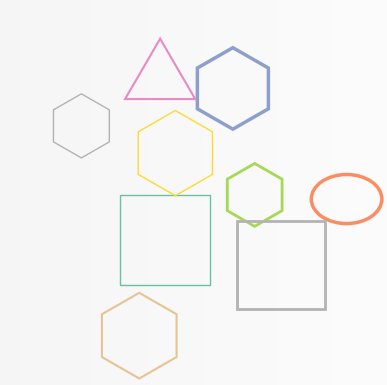[{"shape": "square", "thickness": 1, "radius": 0.58, "center": [0.427, 0.376]}, {"shape": "oval", "thickness": 2.5, "radius": 0.46, "center": [0.894, 0.483]}, {"shape": "hexagon", "thickness": 2.5, "radius": 0.53, "center": [0.601, 0.77]}, {"shape": "triangle", "thickness": 1.5, "radius": 0.52, "center": [0.413, 0.795]}, {"shape": "hexagon", "thickness": 2, "radius": 0.41, "center": [0.657, 0.494]}, {"shape": "hexagon", "thickness": 1, "radius": 0.55, "center": [0.453, 0.602]}, {"shape": "hexagon", "thickness": 1.5, "radius": 0.56, "center": [0.359, 0.128]}, {"shape": "square", "thickness": 2, "radius": 0.57, "center": [0.725, 0.312]}, {"shape": "hexagon", "thickness": 1, "radius": 0.42, "center": [0.21, 0.673]}]